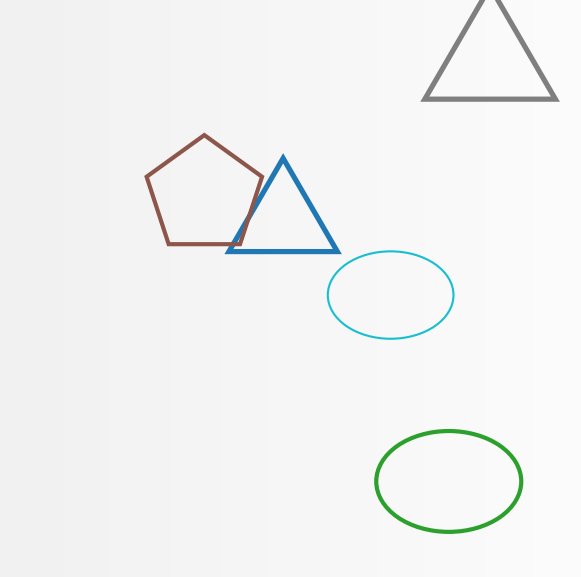[{"shape": "triangle", "thickness": 2.5, "radius": 0.54, "center": [0.487, 0.617]}, {"shape": "oval", "thickness": 2, "radius": 0.62, "center": [0.772, 0.165]}, {"shape": "pentagon", "thickness": 2, "radius": 0.52, "center": [0.352, 0.661]}, {"shape": "triangle", "thickness": 2.5, "radius": 0.65, "center": [0.843, 0.892]}, {"shape": "oval", "thickness": 1, "radius": 0.54, "center": [0.672, 0.488]}]